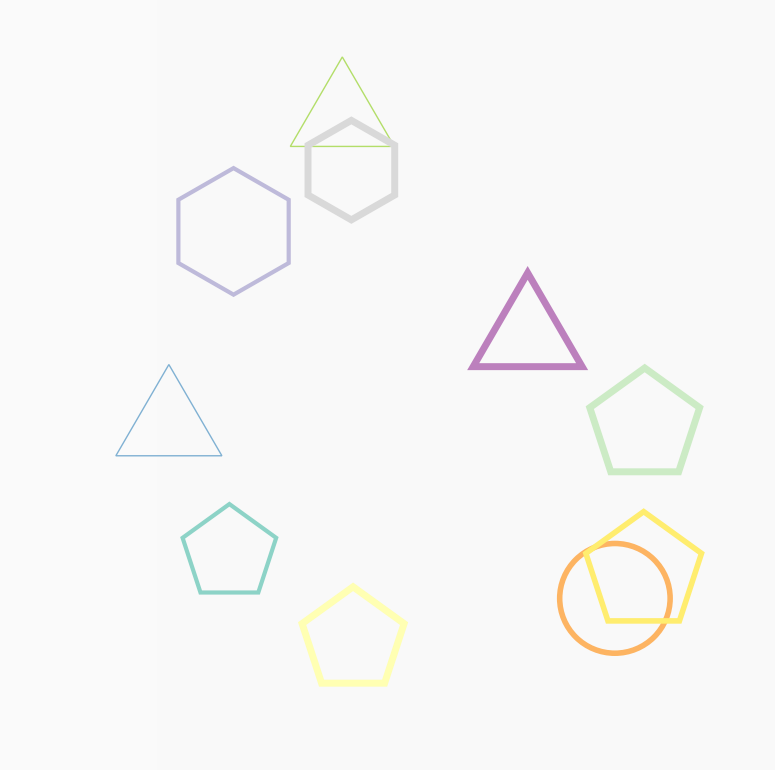[{"shape": "pentagon", "thickness": 1.5, "radius": 0.32, "center": [0.296, 0.282]}, {"shape": "pentagon", "thickness": 2.5, "radius": 0.35, "center": [0.456, 0.169]}, {"shape": "hexagon", "thickness": 1.5, "radius": 0.41, "center": [0.301, 0.699]}, {"shape": "triangle", "thickness": 0.5, "radius": 0.39, "center": [0.218, 0.448]}, {"shape": "circle", "thickness": 2, "radius": 0.36, "center": [0.793, 0.223]}, {"shape": "triangle", "thickness": 0.5, "radius": 0.39, "center": [0.442, 0.849]}, {"shape": "hexagon", "thickness": 2.5, "radius": 0.32, "center": [0.453, 0.779]}, {"shape": "triangle", "thickness": 2.5, "radius": 0.41, "center": [0.681, 0.564]}, {"shape": "pentagon", "thickness": 2.5, "radius": 0.37, "center": [0.832, 0.448]}, {"shape": "pentagon", "thickness": 2, "radius": 0.39, "center": [0.831, 0.257]}]